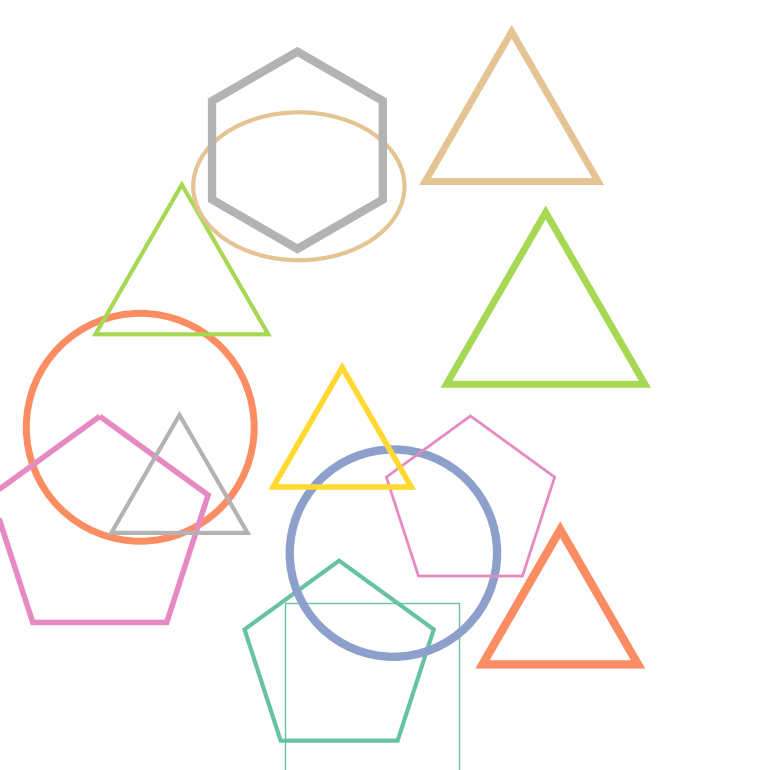[{"shape": "square", "thickness": 0.5, "radius": 0.57, "center": [0.483, 0.104]}, {"shape": "pentagon", "thickness": 1.5, "radius": 0.65, "center": [0.44, 0.143]}, {"shape": "circle", "thickness": 2.5, "radius": 0.74, "center": [0.182, 0.445]}, {"shape": "triangle", "thickness": 3, "radius": 0.58, "center": [0.728, 0.195]}, {"shape": "circle", "thickness": 3, "radius": 0.67, "center": [0.511, 0.282]}, {"shape": "pentagon", "thickness": 1, "radius": 0.57, "center": [0.611, 0.345]}, {"shape": "pentagon", "thickness": 2, "radius": 0.74, "center": [0.13, 0.311]}, {"shape": "triangle", "thickness": 1.5, "radius": 0.65, "center": [0.236, 0.631]}, {"shape": "triangle", "thickness": 2.5, "radius": 0.74, "center": [0.709, 0.575]}, {"shape": "triangle", "thickness": 2, "radius": 0.52, "center": [0.444, 0.419]}, {"shape": "oval", "thickness": 1.5, "radius": 0.69, "center": [0.388, 0.758]}, {"shape": "triangle", "thickness": 2.5, "radius": 0.65, "center": [0.664, 0.829]}, {"shape": "triangle", "thickness": 1.5, "radius": 0.51, "center": [0.233, 0.359]}, {"shape": "hexagon", "thickness": 3, "radius": 0.64, "center": [0.386, 0.805]}]